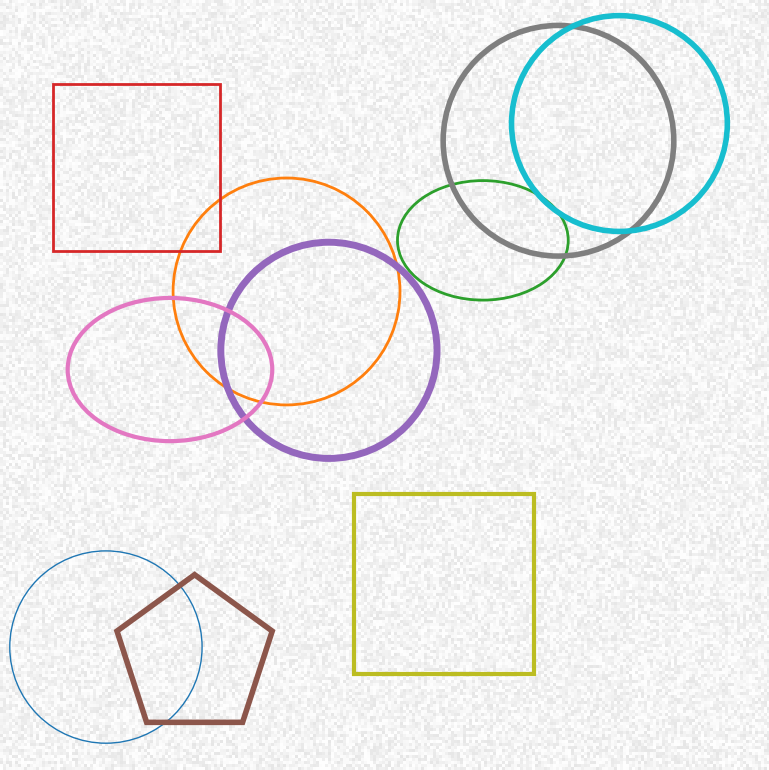[{"shape": "circle", "thickness": 0.5, "radius": 0.62, "center": [0.138, 0.16]}, {"shape": "circle", "thickness": 1, "radius": 0.74, "center": [0.372, 0.621]}, {"shape": "oval", "thickness": 1, "radius": 0.55, "center": [0.627, 0.688]}, {"shape": "square", "thickness": 1, "radius": 0.54, "center": [0.177, 0.782]}, {"shape": "circle", "thickness": 2.5, "radius": 0.7, "center": [0.427, 0.545]}, {"shape": "pentagon", "thickness": 2, "radius": 0.53, "center": [0.253, 0.148]}, {"shape": "oval", "thickness": 1.5, "radius": 0.66, "center": [0.221, 0.52]}, {"shape": "circle", "thickness": 2, "radius": 0.75, "center": [0.725, 0.817]}, {"shape": "square", "thickness": 1.5, "radius": 0.59, "center": [0.576, 0.241]}, {"shape": "circle", "thickness": 2, "radius": 0.7, "center": [0.804, 0.84]}]